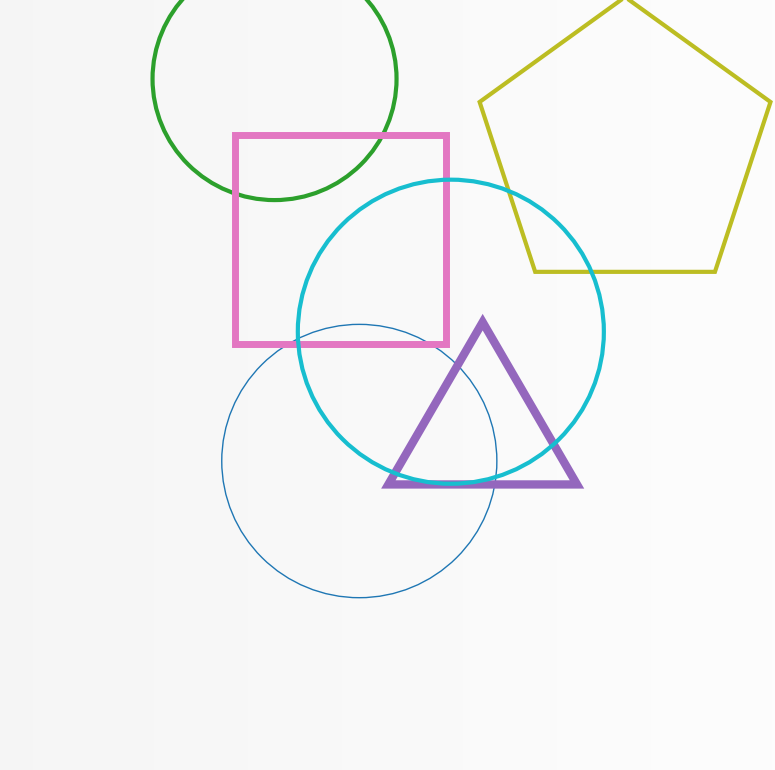[{"shape": "circle", "thickness": 0.5, "radius": 0.89, "center": [0.464, 0.401]}, {"shape": "circle", "thickness": 1.5, "radius": 0.79, "center": [0.354, 0.898]}, {"shape": "triangle", "thickness": 3, "radius": 0.7, "center": [0.623, 0.441]}, {"shape": "square", "thickness": 2.5, "radius": 0.68, "center": [0.439, 0.689]}, {"shape": "pentagon", "thickness": 1.5, "radius": 0.99, "center": [0.807, 0.807]}, {"shape": "circle", "thickness": 1.5, "radius": 0.99, "center": [0.582, 0.569]}]